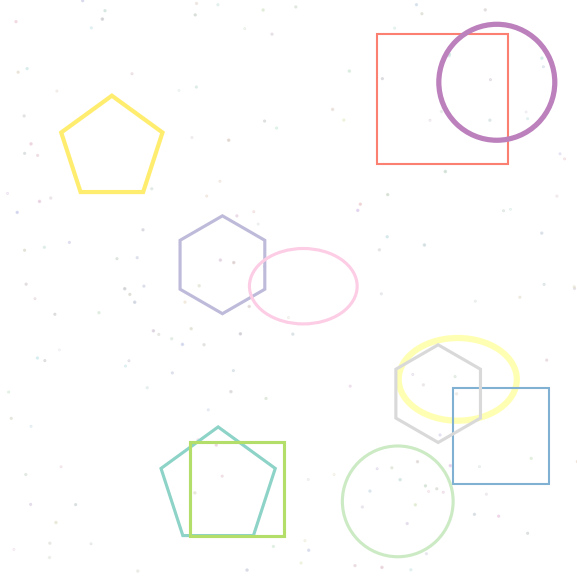[{"shape": "pentagon", "thickness": 1.5, "radius": 0.52, "center": [0.378, 0.156]}, {"shape": "oval", "thickness": 3, "radius": 0.51, "center": [0.793, 0.342]}, {"shape": "hexagon", "thickness": 1.5, "radius": 0.42, "center": [0.385, 0.541]}, {"shape": "square", "thickness": 1, "radius": 0.57, "center": [0.767, 0.827]}, {"shape": "square", "thickness": 1, "radius": 0.41, "center": [0.868, 0.244]}, {"shape": "square", "thickness": 1.5, "radius": 0.4, "center": [0.41, 0.152]}, {"shape": "oval", "thickness": 1.5, "radius": 0.47, "center": [0.525, 0.504]}, {"shape": "hexagon", "thickness": 1.5, "radius": 0.42, "center": [0.759, 0.317]}, {"shape": "circle", "thickness": 2.5, "radius": 0.5, "center": [0.86, 0.857]}, {"shape": "circle", "thickness": 1.5, "radius": 0.48, "center": [0.689, 0.131]}, {"shape": "pentagon", "thickness": 2, "radius": 0.46, "center": [0.194, 0.741]}]